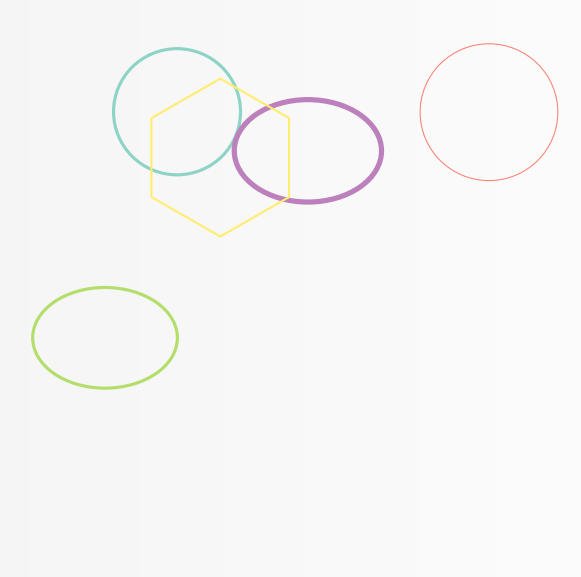[{"shape": "circle", "thickness": 1.5, "radius": 0.55, "center": [0.305, 0.806]}, {"shape": "circle", "thickness": 0.5, "radius": 0.59, "center": [0.841, 0.805]}, {"shape": "oval", "thickness": 1.5, "radius": 0.62, "center": [0.181, 0.414]}, {"shape": "oval", "thickness": 2.5, "radius": 0.63, "center": [0.53, 0.738]}, {"shape": "hexagon", "thickness": 1, "radius": 0.68, "center": [0.379, 0.726]}]